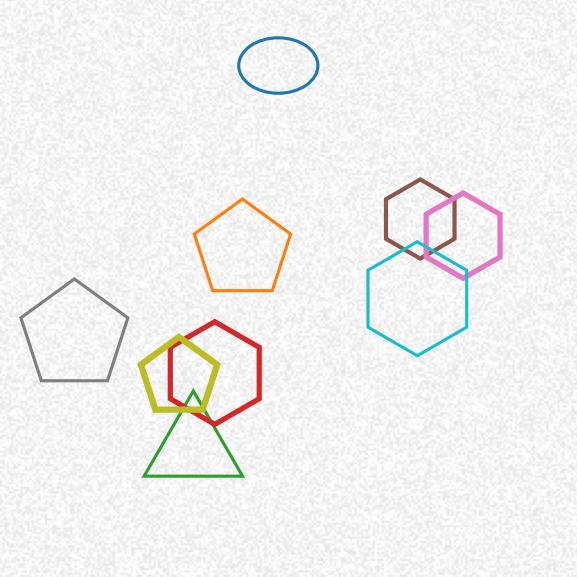[{"shape": "oval", "thickness": 1.5, "radius": 0.34, "center": [0.482, 0.886]}, {"shape": "pentagon", "thickness": 1.5, "radius": 0.44, "center": [0.42, 0.567]}, {"shape": "triangle", "thickness": 1.5, "radius": 0.49, "center": [0.335, 0.224]}, {"shape": "hexagon", "thickness": 2.5, "radius": 0.44, "center": [0.372, 0.353]}, {"shape": "hexagon", "thickness": 2, "radius": 0.34, "center": [0.728, 0.62]}, {"shape": "hexagon", "thickness": 2.5, "radius": 0.37, "center": [0.802, 0.591]}, {"shape": "pentagon", "thickness": 1.5, "radius": 0.49, "center": [0.129, 0.419]}, {"shape": "pentagon", "thickness": 3, "radius": 0.35, "center": [0.31, 0.346]}, {"shape": "hexagon", "thickness": 1.5, "radius": 0.49, "center": [0.723, 0.482]}]